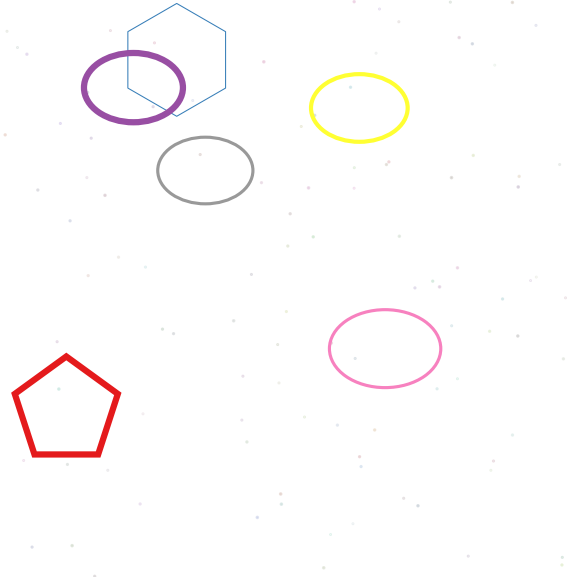[{"shape": "pentagon", "thickness": 3, "radius": 0.47, "center": [0.115, 0.288]}, {"shape": "hexagon", "thickness": 0.5, "radius": 0.49, "center": [0.306, 0.895]}, {"shape": "oval", "thickness": 3, "radius": 0.43, "center": [0.231, 0.847]}, {"shape": "oval", "thickness": 2, "radius": 0.42, "center": [0.622, 0.812]}, {"shape": "oval", "thickness": 1.5, "radius": 0.48, "center": [0.667, 0.395]}, {"shape": "oval", "thickness": 1.5, "radius": 0.41, "center": [0.356, 0.704]}]